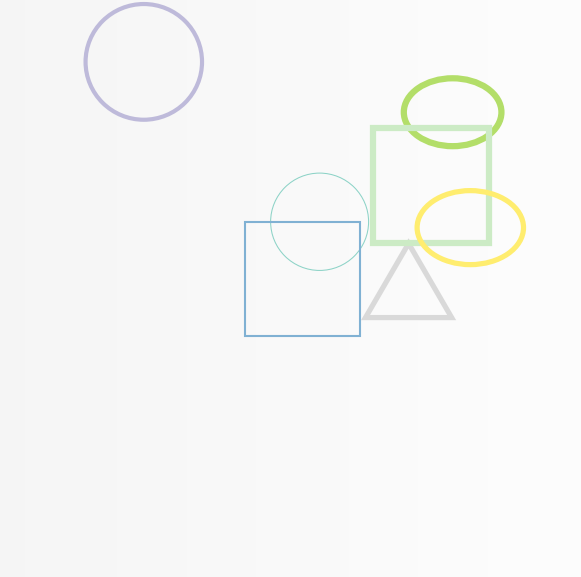[{"shape": "circle", "thickness": 0.5, "radius": 0.42, "center": [0.55, 0.615]}, {"shape": "circle", "thickness": 2, "radius": 0.5, "center": [0.247, 0.892]}, {"shape": "square", "thickness": 1, "radius": 0.49, "center": [0.521, 0.516]}, {"shape": "oval", "thickness": 3, "radius": 0.42, "center": [0.779, 0.805]}, {"shape": "triangle", "thickness": 2.5, "radius": 0.43, "center": [0.703, 0.492]}, {"shape": "square", "thickness": 3, "radius": 0.5, "center": [0.741, 0.678]}, {"shape": "oval", "thickness": 2.5, "radius": 0.46, "center": [0.809, 0.605]}]